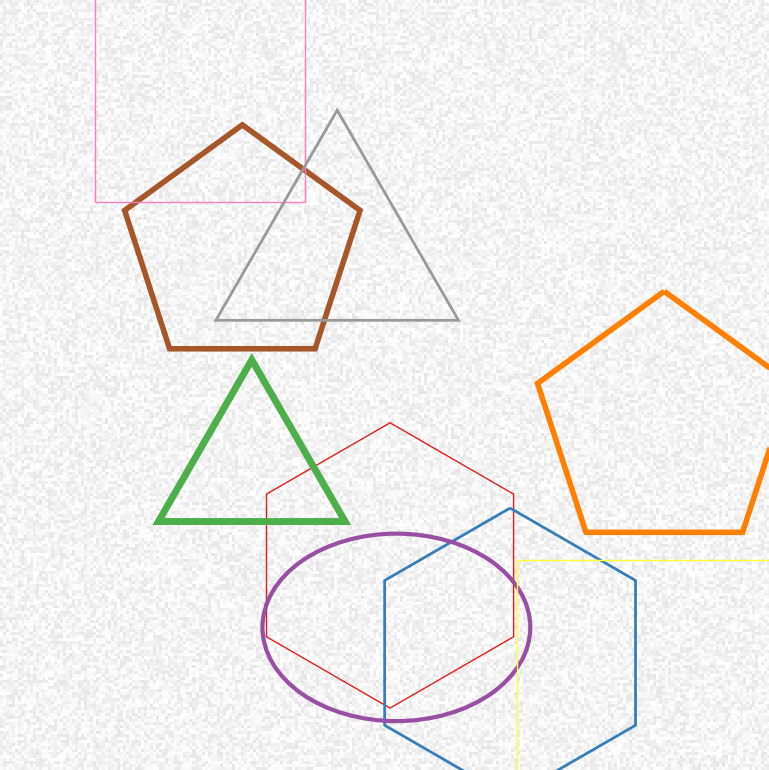[{"shape": "hexagon", "thickness": 0.5, "radius": 0.93, "center": [0.507, 0.266]}, {"shape": "hexagon", "thickness": 1, "radius": 0.94, "center": [0.662, 0.152]}, {"shape": "triangle", "thickness": 2.5, "radius": 0.7, "center": [0.327, 0.393]}, {"shape": "oval", "thickness": 1.5, "radius": 0.87, "center": [0.515, 0.185]}, {"shape": "pentagon", "thickness": 2, "radius": 0.87, "center": [0.863, 0.449]}, {"shape": "square", "thickness": 0.5, "radius": 0.83, "center": [0.837, 0.107]}, {"shape": "pentagon", "thickness": 2, "radius": 0.8, "center": [0.315, 0.677]}, {"shape": "square", "thickness": 0.5, "radius": 0.68, "center": [0.26, 0.873]}, {"shape": "triangle", "thickness": 1, "radius": 0.91, "center": [0.438, 0.675]}]